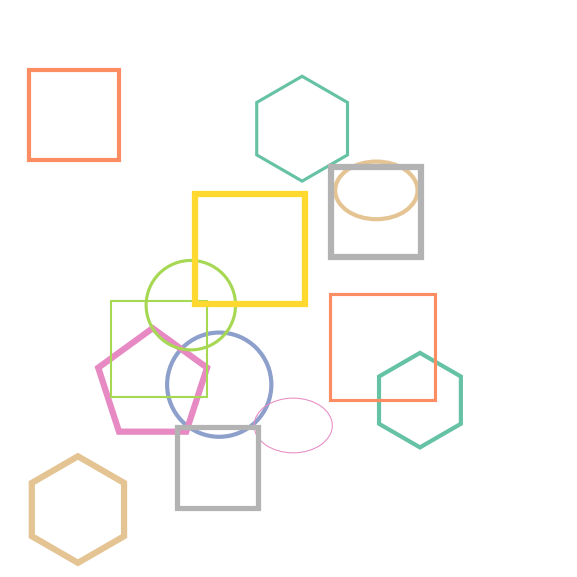[{"shape": "hexagon", "thickness": 1.5, "radius": 0.45, "center": [0.523, 0.776]}, {"shape": "hexagon", "thickness": 2, "radius": 0.41, "center": [0.727, 0.306]}, {"shape": "square", "thickness": 2, "radius": 0.39, "center": [0.128, 0.8]}, {"shape": "square", "thickness": 1.5, "radius": 0.46, "center": [0.663, 0.398]}, {"shape": "circle", "thickness": 2, "radius": 0.45, "center": [0.38, 0.333]}, {"shape": "pentagon", "thickness": 3, "radius": 0.5, "center": [0.264, 0.332]}, {"shape": "oval", "thickness": 0.5, "radius": 0.34, "center": [0.508, 0.262]}, {"shape": "square", "thickness": 1, "radius": 0.41, "center": [0.275, 0.394]}, {"shape": "circle", "thickness": 1.5, "radius": 0.39, "center": [0.33, 0.471]}, {"shape": "square", "thickness": 3, "radius": 0.47, "center": [0.433, 0.568]}, {"shape": "hexagon", "thickness": 3, "radius": 0.46, "center": [0.135, 0.117]}, {"shape": "oval", "thickness": 2, "radius": 0.36, "center": [0.652, 0.669]}, {"shape": "square", "thickness": 3, "radius": 0.39, "center": [0.651, 0.633]}, {"shape": "square", "thickness": 2.5, "radius": 0.35, "center": [0.376, 0.189]}]